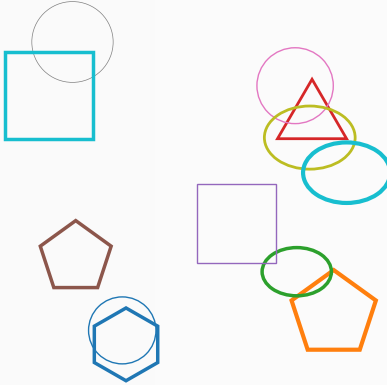[{"shape": "circle", "thickness": 1, "radius": 0.43, "center": [0.315, 0.142]}, {"shape": "hexagon", "thickness": 2.5, "radius": 0.47, "center": [0.325, 0.106]}, {"shape": "pentagon", "thickness": 3, "radius": 0.57, "center": [0.861, 0.184]}, {"shape": "oval", "thickness": 2.5, "radius": 0.45, "center": [0.766, 0.294]}, {"shape": "triangle", "thickness": 2, "radius": 0.51, "center": [0.805, 0.691]}, {"shape": "square", "thickness": 1, "radius": 0.51, "center": [0.61, 0.419]}, {"shape": "pentagon", "thickness": 2.5, "radius": 0.48, "center": [0.195, 0.331]}, {"shape": "circle", "thickness": 1, "radius": 0.49, "center": [0.762, 0.777]}, {"shape": "circle", "thickness": 0.5, "radius": 0.52, "center": [0.187, 0.891]}, {"shape": "oval", "thickness": 2, "radius": 0.59, "center": [0.799, 0.643]}, {"shape": "square", "thickness": 2.5, "radius": 0.57, "center": [0.127, 0.751]}, {"shape": "oval", "thickness": 3, "radius": 0.56, "center": [0.894, 0.551]}]